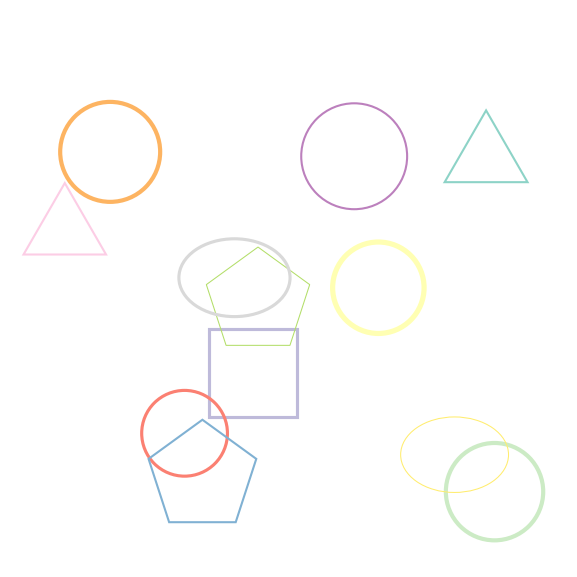[{"shape": "triangle", "thickness": 1, "radius": 0.41, "center": [0.842, 0.725]}, {"shape": "circle", "thickness": 2.5, "radius": 0.4, "center": [0.655, 0.501]}, {"shape": "square", "thickness": 1.5, "radius": 0.38, "center": [0.439, 0.354]}, {"shape": "circle", "thickness": 1.5, "radius": 0.37, "center": [0.32, 0.249]}, {"shape": "pentagon", "thickness": 1, "radius": 0.49, "center": [0.351, 0.174]}, {"shape": "circle", "thickness": 2, "radius": 0.43, "center": [0.191, 0.736]}, {"shape": "pentagon", "thickness": 0.5, "radius": 0.47, "center": [0.447, 0.477]}, {"shape": "triangle", "thickness": 1, "radius": 0.41, "center": [0.112, 0.6]}, {"shape": "oval", "thickness": 1.5, "radius": 0.48, "center": [0.406, 0.518]}, {"shape": "circle", "thickness": 1, "radius": 0.46, "center": [0.613, 0.729]}, {"shape": "circle", "thickness": 2, "radius": 0.42, "center": [0.856, 0.148]}, {"shape": "oval", "thickness": 0.5, "radius": 0.47, "center": [0.787, 0.212]}]